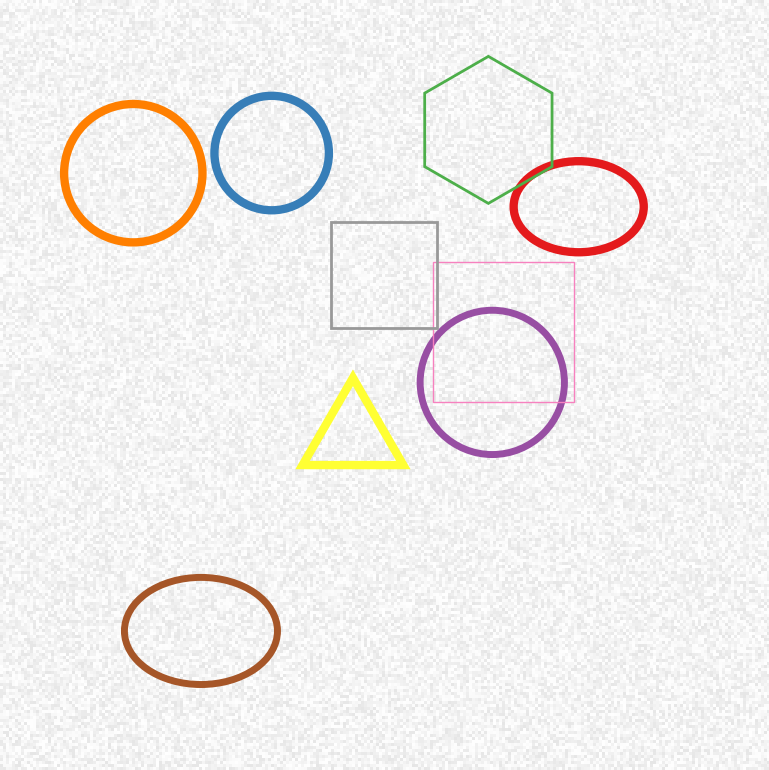[{"shape": "oval", "thickness": 3, "radius": 0.42, "center": [0.752, 0.732]}, {"shape": "circle", "thickness": 3, "radius": 0.37, "center": [0.353, 0.801]}, {"shape": "hexagon", "thickness": 1, "radius": 0.48, "center": [0.634, 0.831]}, {"shape": "circle", "thickness": 2.5, "radius": 0.47, "center": [0.639, 0.503]}, {"shape": "circle", "thickness": 3, "radius": 0.45, "center": [0.173, 0.775]}, {"shape": "triangle", "thickness": 3, "radius": 0.38, "center": [0.458, 0.434]}, {"shape": "oval", "thickness": 2.5, "radius": 0.5, "center": [0.261, 0.181]}, {"shape": "square", "thickness": 0.5, "radius": 0.46, "center": [0.654, 0.569]}, {"shape": "square", "thickness": 1, "radius": 0.35, "center": [0.498, 0.643]}]